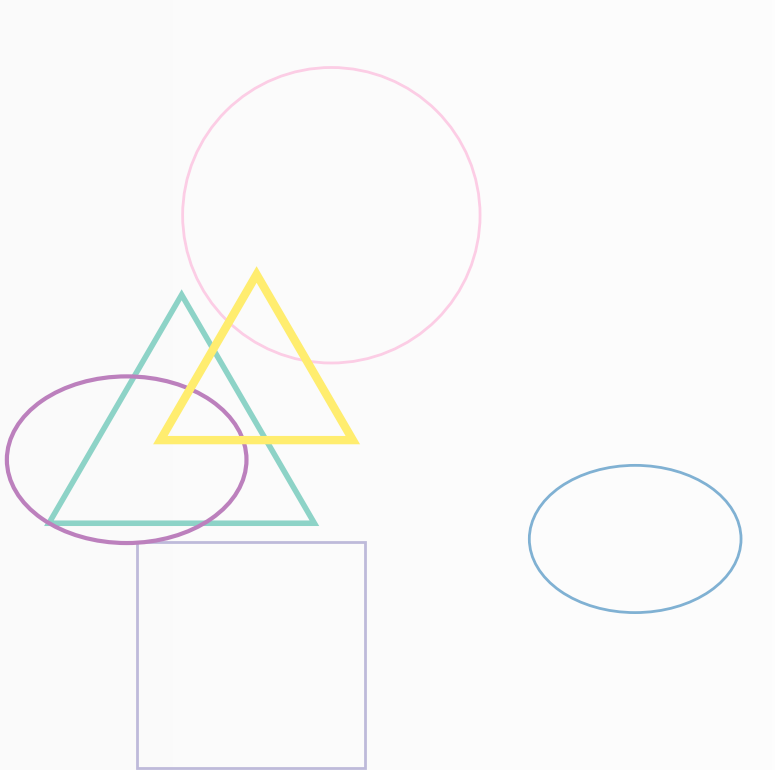[{"shape": "triangle", "thickness": 2, "radius": 0.99, "center": [0.234, 0.419]}, {"shape": "square", "thickness": 1, "radius": 0.73, "center": [0.324, 0.149]}, {"shape": "oval", "thickness": 1, "radius": 0.68, "center": [0.82, 0.3]}, {"shape": "circle", "thickness": 1, "radius": 0.96, "center": [0.428, 0.72]}, {"shape": "oval", "thickness": 1.5, "radius": 0.77, "center": [0.163, 0.403]}, {"shape": "triangle", "thickness": 3, "radius": 0.72, "center": [0.331, 0.5]}]